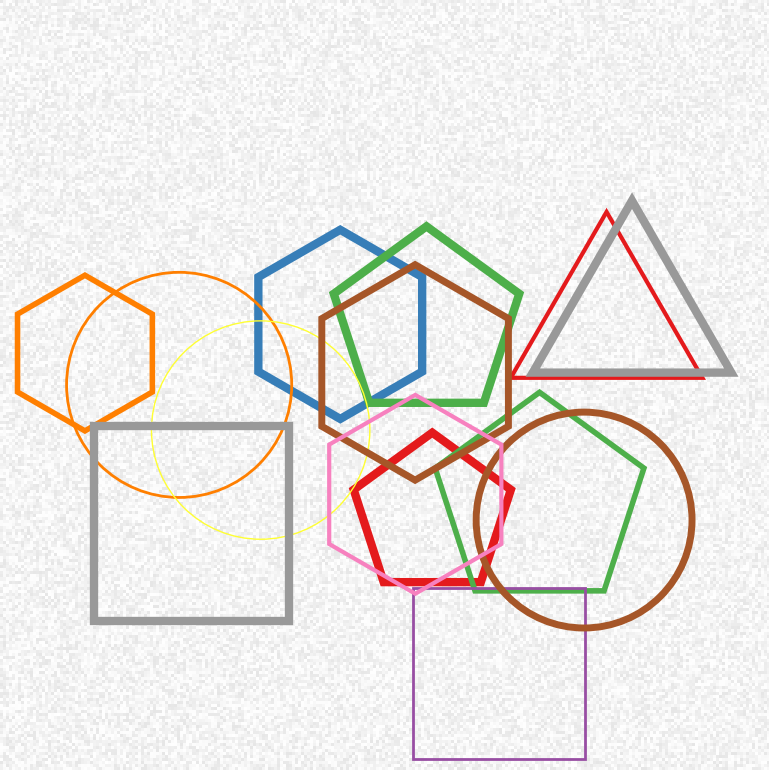[{"shape": "triangle", "thickness": 1.5, "radius": 0.72, "center": [0.788, 0.581]}, {"shape": "pentagon", "thickness": 3, "radius": 0.54, "center": [0.561, 0.331]}, {"shape": "hexagon", "thickness": 3, "radius": 0.61, "center": [0.442, 0.579]}, {"shape": "pentagon", "thickness": 3, "radius": 0.63, "center": [0.554, 0.579]}, {"shape": "pentagon", "thickness": 2, "radius": 0.71, "center": [0.701, 0.348]}, {"shape": "square", "thickness": 1, "radius": 0.56, "center": [0.648, 0.125]}, {"shape": "circle", "thickness": 1, "radius": 0.73, "center": [0.233, 0.5]}, {"shape": "hexagon", "thickness": 2, "radius": 0.51, "center": [0.11, 0.541]}, {"shape": "circle", "thickness": 0.5, "radius": 0.71, "center": [0.339, 0.441]}, {"shape": "circle", "thickness": 2.5, "radius": 0.7, "center": [0.759, 0.325]}, {"shape": "hexagon", "thickness": 2.5, "radius": 0.7, "center": [0.539, 0.516]}, {"shape": "hexagon", "thickness": 1.5, "radius": 0.65, "center": [0.539, 0.358]}, {"shape": "square", "thickness": 3, "radius": 0.63, "center": [0.249, 0.32]}, {"shape": "triangle", "thickness": 3, "radius": 0.74, "center": [0.821, 0.591]}]